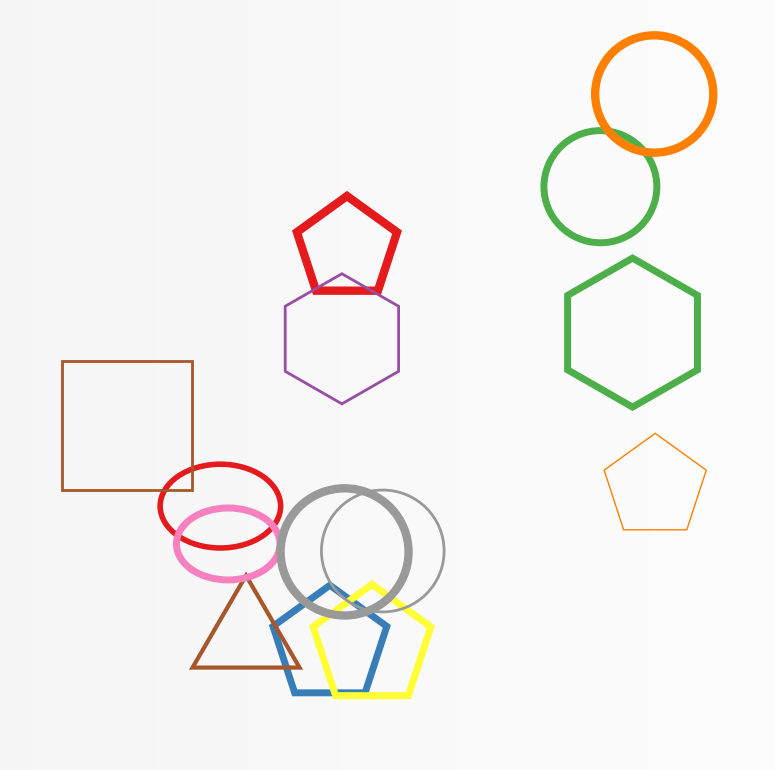[{"shape": "pentagon", "thickness": 3, "radius": 0.34, "center": [0.448, 0.677]}, {"shape": "oval", "thickness": 2, "radius": 0.39, "center": [0.284, 0.343]}, {"shape": "pentagon", "thickness": 2.5, "radius": 0.39, "center": [0.426, 0.163]}, {"shape": "hexagon", "thickness": 2.5, "radius": 0.48, "center": [0.816, 0.568]}, {"shape": "circle", "thickness": 2.5, "radius": 0.36, "center": [0.775, 0.758]}, {"shape": "hexagon", "thickness": 1, "radius": 0.42, "center": [0.441, 0.56]}, {"shape": "pentagon", "thickness": 0.5, "radius": 0.35, "center": [0.845, 0.368]}, {"shape": "circle", "thickness": 3, "radius": 0.38, "center": [0.844, 0.878]}, {"shape": "pentagon", "thickness": 2.5, "radius": 0.4, "center": [0.48, 0.161]}, {"shape": "square", "thickness": 1, "radius": 0.42, "center": [0.164, 0.448]}, {"shape": "triangle", "thickness": 1.5, "radius": 0.4, "center": [0.317, 0.173]}, {"shape": "oval", "thickness": 2.5, "radius": 0.33, "center": [0.294, 0.294]}, {"shape": "circle", "thickness": 3, "radius": 0.41, "center": [0.445, 0.283]}, {"shape": "circle", "thickness": 1, "radius": 0.4, "center": [0.494, 0.284]}]